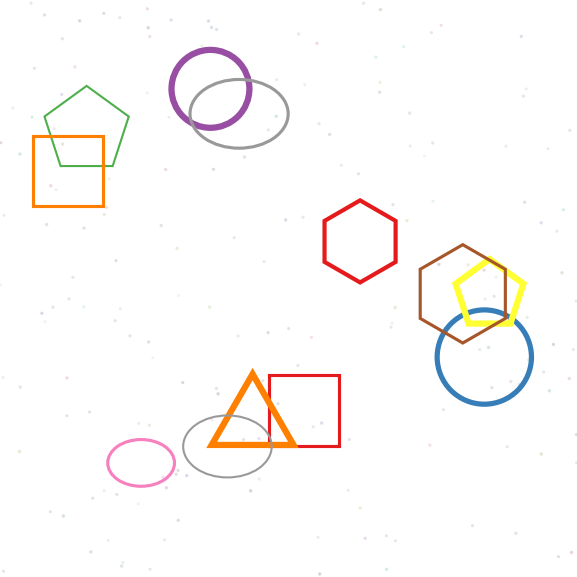[{"shape": "square", "thickness": 1.5, "radius": 0.31, "center": [0.526, 0.288]}, {"shape": "hexagon", "thickness": 2, "radius": 0.36, "center": [0.624, 0.581]}, {"shape": "circle", "thickness": 2.5, "radius": 0.41, "center": [0.839, 0.381]}, {"shape": "pentagon", "thickness": 1, "radius": 0.38, "center": [0.15, 0.774]}, {"shape": "circle", "thickness": 3, "radius": 0.34, "center": [0.364, 0.845]}, {"shape": "square", "thickness": 1.5, "radius": 0.3, "center": [0.118, 0.703]}, {"shape": "triangle", "thickness": 3, "radius": 0.41, "center": [0.437, 0.27]}, {"shape": "pentagon", "thickness": 3, "radius": 0.31, "center": [0.848, 0.489]}, {"shape": "hexagon", "thickness": 1.5, "radius": 0.43, "center": [0.801, 0.49]}, {"shape": "oval", "thickness": 1.5, "radius": 0.29, "center": [0.244, 0.198]}, {"shape": "oval", "thickness": 1.5, "radius": 0.42, "center": [0.414, 0.802]}, {"shape": "oval", "thickness": 1, "radius": 0.38, "center": [0.394, 0.226]}]